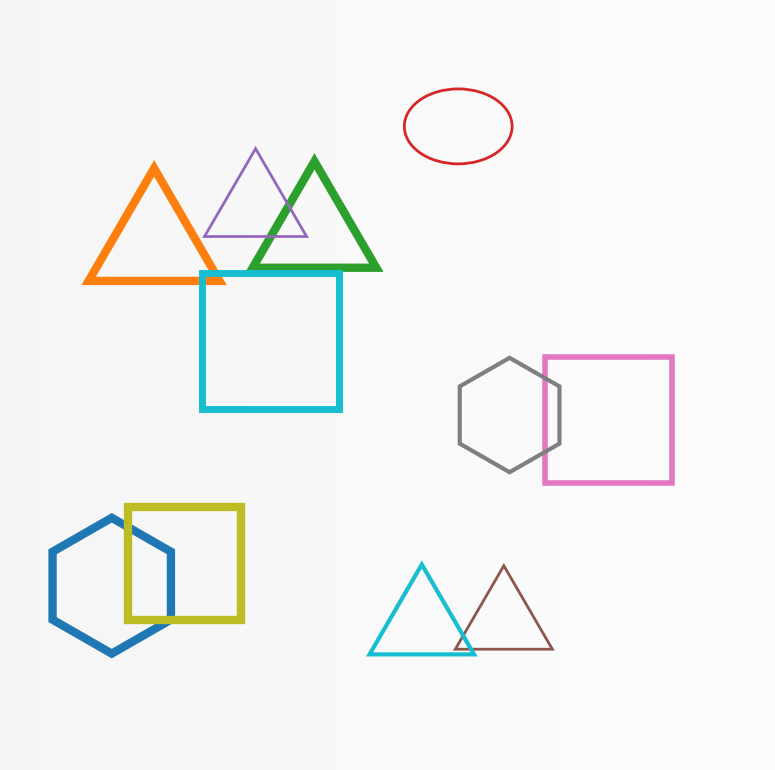[{"shape": "hexagon", "thickness": 3, "radius": 0.44, "center": [0.144, 0.239]}, {"shape": "triangle", "thickness": 3, "radius": 0.49, "center": [0.199, 0.684]}, {"shape": "triangle", "thickness": 3, "radius": 0.46, "center": [0.406, 0.698]}, {"shape": "oval", "thickness": 1, "radius": 0.35, "center": [0.591, 0.836]}, {"shape": "triangle", "thickness": 1, "radius": 0.38, "center": [0.33, 0.731]}, {"shape": "triangle", "thickness": 1, "radius": 0.36, "center": [0.65, 0.193]}, {"shape": "square", "thickness": 2, "radius": 0.41, "center": [0.785, 0.455]}, {"shape": "hexagon", "thickness": 1.5, "radius": 0.37, "center": [0.658, 0.461]}, {"shape": "square", "thickness": 3, "radius": 0.37, "center": [0.238, 0.268]}, {"shape": "triangle", "thickness": 1.5, "radius": 0.39, "center": [0.544, 0.189]}, {"shape": "square", "thickness": 2.5, "radius": 0.44, "center": [0.349, 0.557]}]